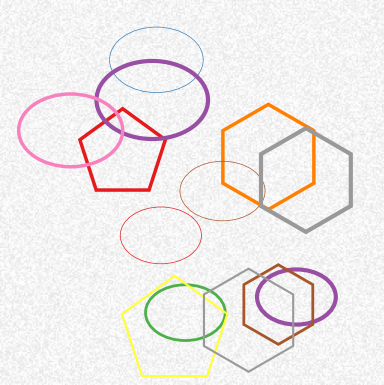[{"shape": "pentagon", "thickness": 2.5, "radius": 0.58, "center": [0.319, 0.601]}, {"shape": "oval", "thickness": 0.5, "radius": 0.53, "center": [0.418, 0.389]}, {"shape": "oval", "thickness": 0.5, "radius": 0.61, "center": [0.406, 0.845]}, {"shape": "oval", "thickness": 2, "radius": 0.52, "center": [0.481, 0.188]}, {"shape": "oval", "thickness": 3, "radius": 0.72, "center": [0.395, 0.74]}, {"shape": "oval", "thickness": 3, "radius": 0.51, "center": [0.77, 0.229]}, {"shape": "hexagon", "thickness": 2.5, "radius": 0.68, "center": [0.697, 0.592]}, {"shape": "pentagon", "thickness": 1.5, "radius": 0.72, "center": [0.454, 0.14]}, {"shape": "oval", "thickness": 0.5, "radius": 0.55, "center": [0.578, 0.504]}, {"shape": "hexagon", "thickness": 2, "radius": 0.52, "center": [0.723, 0.209]}, {"shape": "oval", "thickness": 2.5, "radius": 0.68, "center": [0.184, 0.661]}, {"shape": "hexagon", "thickness": 1.5, "radius": 0.67, "center": [0.646, 0.168]}, {"shape": "hexagon", "thickness": 3, "radius": 0.67, "center": [0.795, 0.532]}]